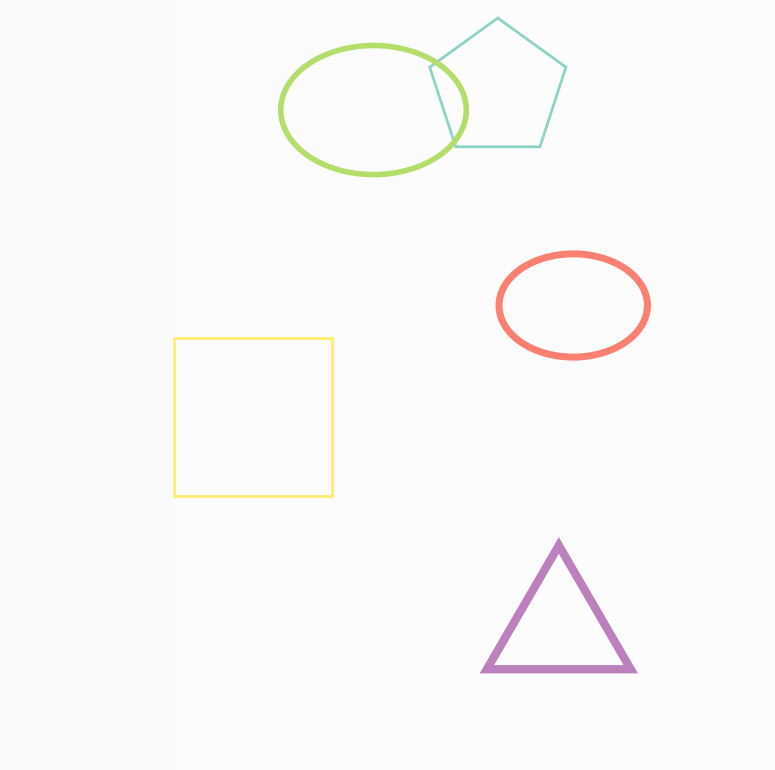[{"shape": "pentagon", "thickness": 1, "radius": 0.46, "center": [0.642, 0.884]}, {"shape": "oval", "thickness": 2.5, "radius": 0.48, "center": [0.74, 0.603]}, {"shape": "oval", "thickness": 2, "radius": 0.6, "center": [0.482, 0.857]}, {"shape": "triangle", "thickness": 3, "radius": 0.54, "center": [0.721, 0.184]}, {"shape": "square", "thickness": 1, "radius": 0.51, "center": [0.327, 0.458]}]